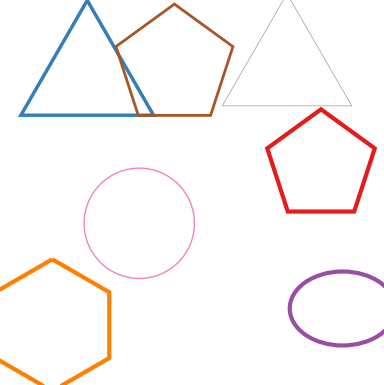[{"shape": "pentagon", "thickness": 3, "radius": 0.73, "center": [0.834, 0.569]}, {"shape": "triangle", "thickness": 2.5, "radius": 0.99, "center": [0.227, 0.8]}, {"shape": "oval", "thickness": 3, "radius": 0.69, "center": [0.89, 0.199]}, {"shape": "hexagon", "thickness": 3, "radius": 0.86, "center": [0.136, 0.156]}, {"shape": "pentagon", "thickness": 2, "radius": 0.8, "center": [0.453, 0.83]}, {"shape": "circle", "thickness": 1, "radius": 0.72, "center": [0.362, 0.42]}, {"shape": "triangle", "thickness": 0.5, "radius": 0.97, "center": [0.745, 0.822]}]